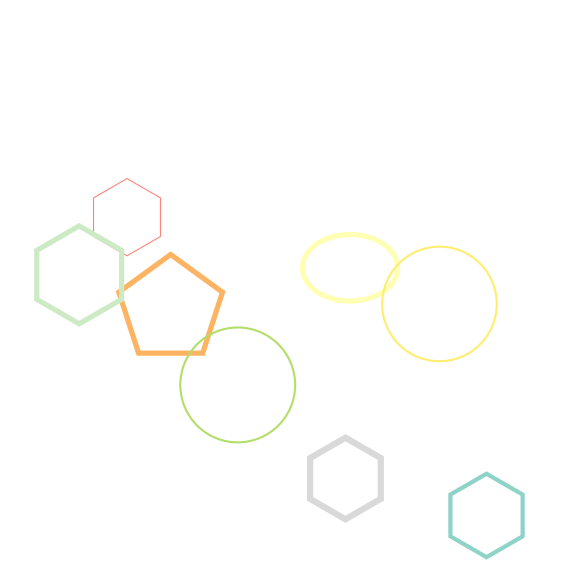[{"shape": "hexagon", "thickness": 2, "radius": 0.36, "center": [0.842, 0.107]}, {"shape": "oval", "thickness": 2.5, "radius": 0.41, "center": [0.606, 0.535]}, {"shape": "hexagon", "thickness": 0.5, "radius": 0.33, "center": [0.22, 0.623]}, {"shape": "pentagon", "thickness": 2.5, "radius": 0.47, "center": [0.295, 0.464]}, {"shape": "circle", "thickness": 1, "radius": 0.5, "center": [0.412, 0.333]}, {"shape": "hexagon", "thickness": 3, "radius": 0.35, "center": [0.598, 0.171]}, {"shape": "hexagon", "thickness": 2.5, "radius": 0.42, "center": [0.137, 0.523]}, {"shape": "circle", "thickness": 1, "radius": 0.5, "center": [0.761, 0.473]}]